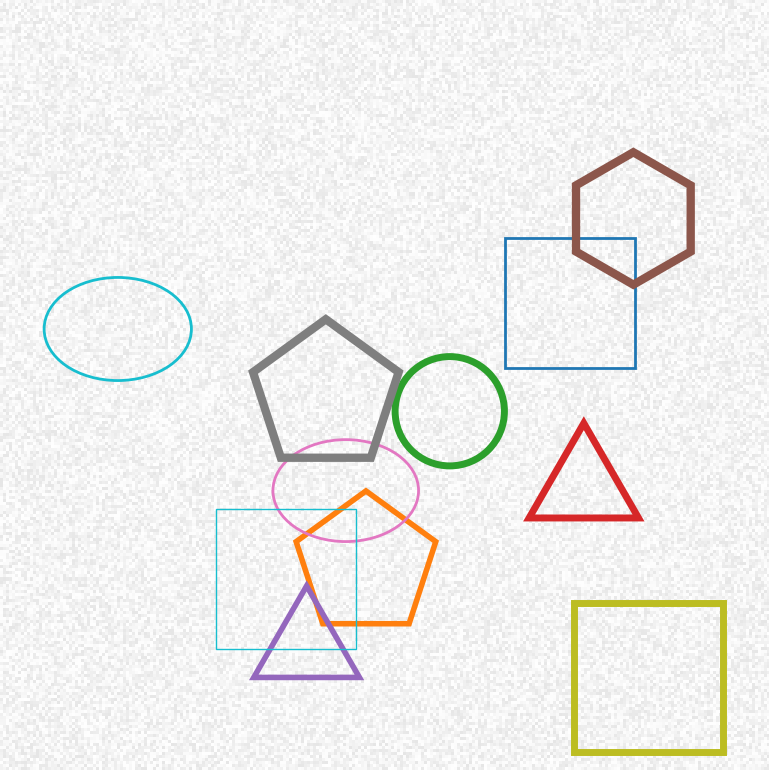[{"shape": "square", "thickness": 1, "radius": 0.42, "center": [0.74, 0.607]}, {"shape": "pentagon", "thickness": 2, "radius": 0.48, "center": [0.475, 0.267]}, {"shape": "circle", "thickness": 2.5, "radius": 0.35, "center": [0.584, 0.466]}, {"shape": "triangle", "thickness": 2.5, "radius": 0.41, "center": [0.758, 0.368]}, {"shape": "triangle", "thickness": 2, "radius": 0.4, "center": [0.398, 0.16]}, {"shape": "hexagon", "thickness": 3, "radius": 0.43, "center": [0.823, 0.716]}, {"shape": "oval", "thickness": 1, "radius": 0.47, "center": [0.449, 0.363]}, {"shape": "pentagon", "thickness": 3, "radius": 0.5, "center": [0.423, 0.486]}, {"shape": "square", "thickness": 2.5, "radius": 0.48, "center": [0.842, 0.12]}, {"shape": "oval", "thickness": 1, "radius": 0.48, "center": [0.153, 0.573]}, {"shape": "square", "thickness": 0.5, "radius": 0.45, "center": [0.371, 0.248]}]